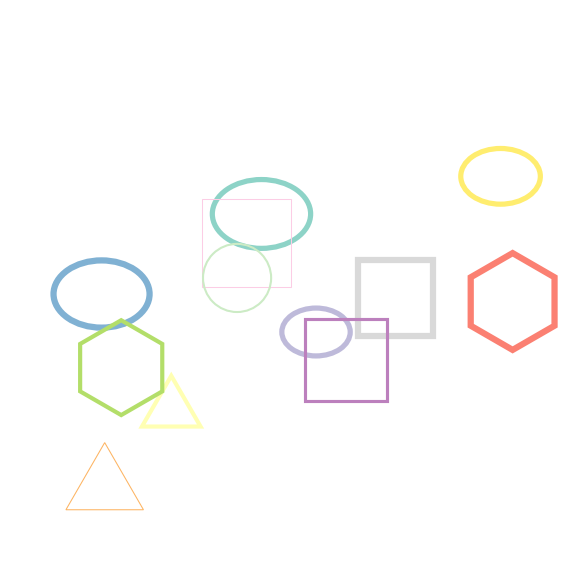[{"shape": "oval", "thickness": 2.5, "radius": 0.43, "center": [0.453, 0.629]}, {"shape": "triangle", "thickness": 2, "radius": 0.29, "center": [0.297, 0.29]}, {"shape": "oval", "thickness": 2.5, "radius": 0.3, "center": [0.547, 0.424]}, {"shape": "hexagon", "thickness": 3, "radius": 0.42, "center": [0.888, 0.477]}, {"shape": "oval", "thickness": 3, "radius": 0.42, "center": [0.176, 0.49]}, {"shape": "triangle", "thickness": 0.5, "radius": 0.39, "center": [0.181, 0.155]}, {"shape": "hexagon", "thickness": 2, "radius": 0.41, "center": [0.21, 0.363]}, {"shape": "square", "thickness": 0.5, "radius": 0.38, "center": [0.427, 0.578]}, {"shape": "square", "thickness": 3, "radius": 0.33, "center": [0.685, 0.483]}, {"shape": "square", "thickness": 1.5, "radius": 0.35, "center": [0.599, 0.376]}, {"shape": "circle", "thickness": 1, "radius": 0.29, "center": [0.411, 0.518]}, {"shape": "oval", "thickness": 2.5, "radius": 0.34, "center": [0.867, 0.694]}]